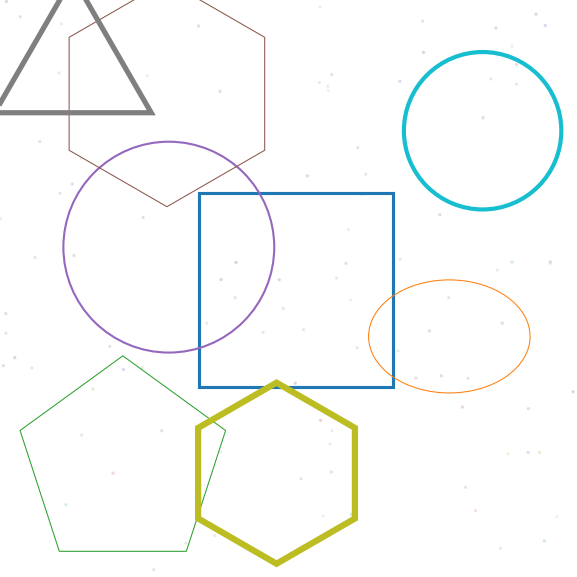[{"shape": "square", "thickness": 1.5, "radius": 0.84, "center": [0.512, 0.497]}, {"shape": "oval", "thickness": 0.5, "radius": 0.7, "center": [0.778, 0.417]}, {"shape": "pentagon", "thickness": 0.5, "radius": 0.94, "center": [0.213, 0.196]}, {"shape": "circle", "thickness": 1, "radius": 0.91, "center": [0.292, 0.571]}, {"shape": "hexagon", "thickness": 0.5, "radius": 0.98, "center": [0.289, 0.837]}, {"shape": "triangle", "thickness": 2.5, "radius": 0.78, "center": [0.126, 0.882]}, {"shape": "hexagon", "thickness": 3, "radius": 0.78, "center": [0.479, 0.18]}, {"shape": "circle", "thickness": 2, "radius": 0.68, "center": [0.836, 0.773]}]